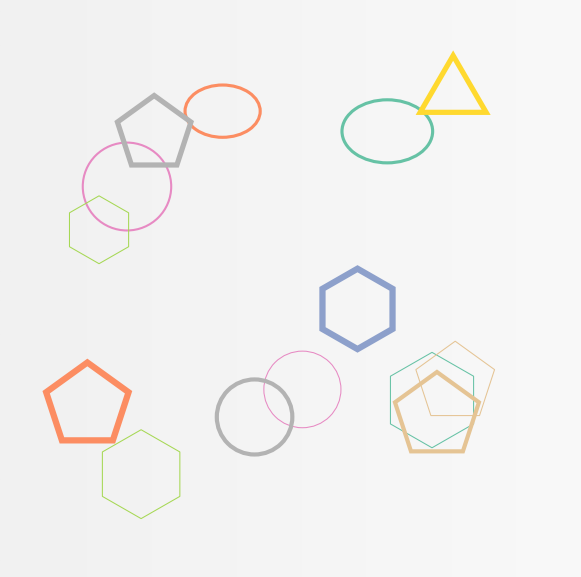[{"shape": "oval", "thickness": 1.5, "radius": 0.39, "center": [0.666, 0.772]}, {"shape": "hexagon", "thickness": 0.5, "radius": 0.41, "center": [0.743, 0.306]}, {"shape": "pentagon", "thickness": 3, "radius": 0.37, "center": [0.15, 0.297]}, {"shape": "oval", "thickness": 1.5, "radius": 0.32, "center": [0.383, 0.807]}, {"shape": "hexagon", "thickness": 3, "radius": 0.35, "center": [0.615, 0.464]}, {"shape": "circle", "thickness": 0.5, "radius": 0.33, "center": [0.52, 0.325]}, {"shape": "circle", "thickness": 1, "radius": 0.38, "center": [0.218, 0.676]}, {"shape": "hexagon", "thickness": 0.5, "radius": 0.38, "center": [0.243, 0.178]}, {"shape": "hexagon", "thickness": 0.5, "radius": 0.29, "center": [0.17, 0.601]}, {"shape": "triangle", "thickness": 2.5, "radius": 0.33, "center": [0.78, 0.837]}, {"shape": "pentagon", "thickness": 2, "radius": 0.38, "center": [0.752, 0.279]}, {"shape": "pentagon", "thickness": 0.5, "radius": 0.36, "center": [0.783, 0.337]}, {"shape": "circle", "thickness": 2, "radius": 0.32, "center": [0.438, 0.277]}, {"shape": "pentagon", "thickness": 2.5, "radius": 0.33, "center": [0.265, 0.767]}]